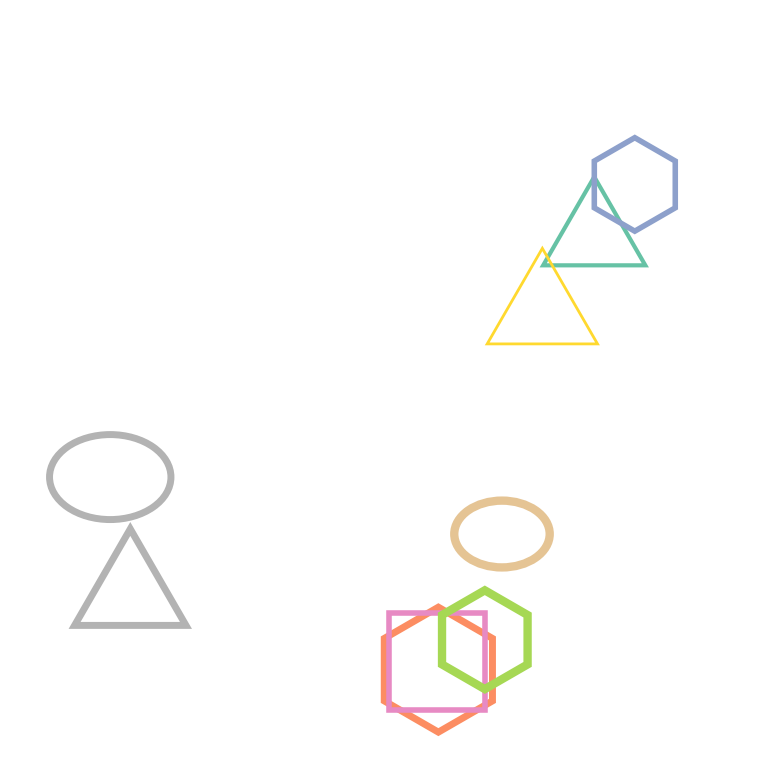[{"shape": "triangle", "thickness": 1.5, "radius": 0.38, "center": [0.772, 0.694]}, {"shape": "hexagon", "thickness": 2.5, "radius": 0.41, "center": [0.569, 0.13]}, {"shape": "hexagon", "thickness": 2, "radius": 0.3, "center": [0.824, 0.76]}, {"shape": "square", "thickness": 2, "radius": 0.31, "center": [0.568, 0.141]}, {"shape": "hexagon", "thickness": 3, "radius": 0.32, "center": [0.63, 0.169]}, {"shape": "triangle", "thickness": 1, "radius": 0.41, "center": [0.704, 0.595]}, {"shape": "oval", "thickness": 3, "radius": 0.31, "center": [0.652, 0.306]}, {"shape": "triangle", "thickness": 2.5, "radius": 0.42, "center": [0.169, 0.23]}, {"shape": "oval", "thickness": 2.5, "radius": 0.39, "center": [0.143, 0.38]}]